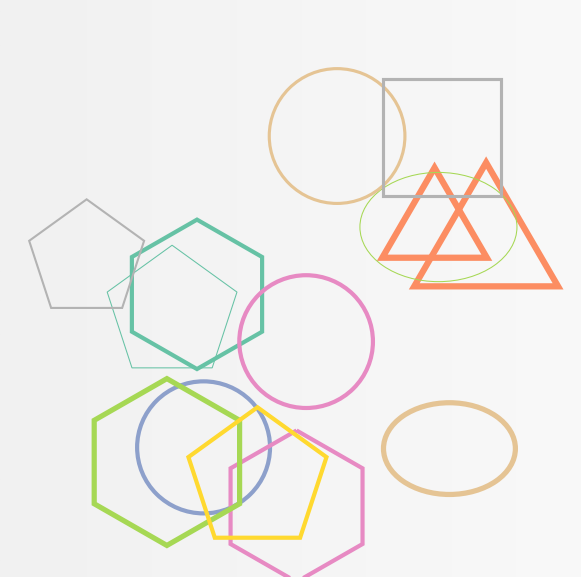[{"shape": "hexagon", "thickness": 2, "radius": 0.65, "center": [0.339, 0.489]}, {"shape": "pentagon", "thickness": 0.5, "radius": 0.59, "center": [0.296, 0.457]}, {"shape": "triangle", "thickness": 3, "radius": 0.52, "center": [0.748, 0.605]}, {"shape": "triangle", "thickness": 3, "radius": 0.71, "center": [0.836, 0.575]}, {"shape": "circle", "thickness": 2, "radius": 0.57, "center": [0.35, 0.224]}, {"shape": "hexagon", "thickness": 2, "radius": 0.66, "center": [0.51, 0.123]}, {"shape": "circle", "thickness": 2, "radius": 0.57, "center": [0.527, 0.408]}, {"shape": "oval", "thickness": 0.5, "radius": 0.68, "center": [0.754, 0.606]}, {"shape": "hexagon", "thickness": 2.5, "radius": 0.72, "center": [0.287, 0.199]}, {"shape": "pentagon", "thickness": 2, "radius": 0.62, "center": [0.443, 0.169]}, {"shape": "circle", "thickness": 1.5, "radius": 0.58, "center": [0.58, 0.764]}, {"shape": "oval", "thickness": 2.5, "radius": 0.57, "center": [0.773, 0.222]}, {"shape": "pentagon", "thickness": 1, "radius": 0.52, "center": [0.149, 0.55]}, {"shape": "square", "thickness": 1.5, "radius": 0.51, "center": [0.76, 0.761]}]